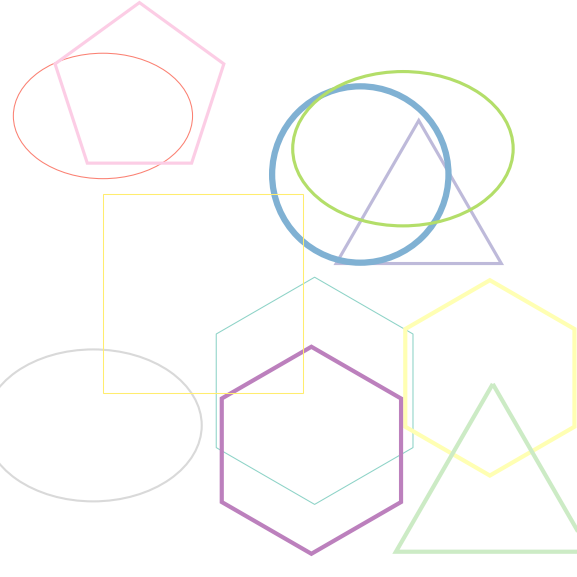[{"shape": "hexagon", "thickness": 0.5, "radius": 0.98, "center": [0.545, 0.322]}, {"shape": "hexagon", "thickness": 2, "radius": 0.85, "center": [0.848, 0.345]}, {"shape": "triangle", "thickness": 1.5, "radius": 0.83, "center": [0.725, 0.625]}, {"shape": "oval", "thickness": 0.5, "radius": 0.78, "center": [0.178, 0.798]}, {"shape": "circle", "thickness": 3, "radius": 0.76, "center": [0.624, 0.697]}, {"shape": "oval", "thickness": 1.5, "radius": 0.95, "center": [0.698, 0.742]}, {"shape": "pentagon", "thickness": 1.5, "radius": 0.77, "center": [0.241, 0.841]}, {"shape": "oval", "thickness": 1, "radius": 0.94, "center": [0.161, 0.263]}, {"shape": "hexagon", "thickness": 2, "radius": 0.9, "center": [0.539, 0.219]}, {"shape": "triangle", "thickness": 2, "radius": 0.97, "center": [0.853, 0.141]}, {"shape": "square", "thickness": 0.5, "radius": 0.86, "center": [0.352, 0.49]}]